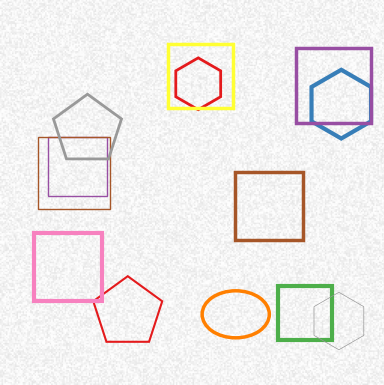[{"shape": "pentagon", "thickness": 1.5, "radius": 0.47, "center": [0.332, 0.188]}, {"shape": "hexagon", "thickness": 2, "radius": 0.34, "center": [0.515, 0.782]}, {"shape": "hexagon", "thickness": 3, "radius": 0.45, "center": [0.886, 0.73]}, {"shape": "square", "thickness": 3, "radius": 0.35, "center": [0.793, 0.186]}, {"shape": "square", "thickness": 1, "radius": 0.38, "center": [0.201, 0.568]}, {"shape": "square", "thickness": 2.5, "radius": 0.49, "center": [0.866, 0.778]}, {"shape": "oval", "thickness": 2.5, "radius": 0.44, "center": [0.612, 0.184]}, {"shape": "square", "thickness": 2.5, "radius": 0.42, "center": [0.521, 0.803]}, {"shape": "square", "thickness": 1, "radius": 0.47, "center": [0.192, 0.551]}, {"shape": "square", "thickness": 2.5, "radius": 0.44, "center": [0.699, 0.466]}, {"shape": "square", "thickness": 3, "radius": 0.44, "center": [0.176, 0.306]}, {"shape": "pentagon", "thickness": 2, "radius": 0.46, "center": [0.227, 0.662]}, {"shape": "hexagon", "thickness": 0.5, "radius": 0.37, "center": [0.88, 0.166]}]